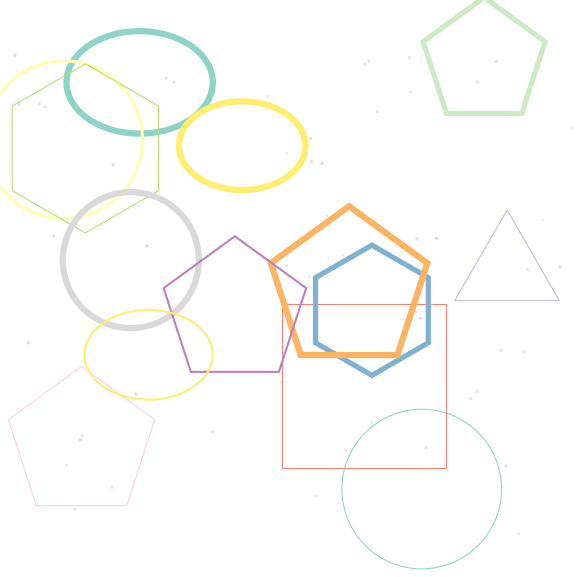[{"shape": "oval", "thickness": 3, "radius": 0.63, "center": [0.242, 0.856]}, {"shape": "circle", "thickness": 0.5, "radius": 0.69, "center": [0.73, 0.152]}, {"shape": "circle", "thickness": 1.5, "radius": 0.68, "center": [0.11, 0.757]}, {"shape": "triangle", "thickness": 0.5, "radius": 0.52, "center": [0.878, 0.531]}, {"shape": "square", "thickness": 0.5, "radius": 0.71, "center": [0.63, 0.33]}, {"shape": "hexagon", "thickness": 2.5, "radius": 0.56, "center": [0.644, 0.462]}, {"shape": "pentagon", "thickness": 3, "radius": 0.71, "center": [0.604, 0.5]}, {"shape": "hexagon", "thickness": 0.5, "radius": 0.73, "center": [0.148, 0.742]}, {"shape": "pentagon", "thickness": 0.5, "radius": 0.67, "center": [0.141, 0.231]}, {"shape": "circle", "thickness": 3, "radius": 0.59, "center": [0.227, 0.549]}, {"shape": "pentagon", "thickness": 1, "radius": 0.65, "center": [0.407, 0.46]}, {"shape": "pentagon", "thickness": 2.5, "radius": 0.56, "center": [0.838, 0.893]}, {"shape": "oval", "thickness": 1, "radius": 0.56, "center": [0.257, 0.385]}, {"shape": "oval", "thickness": 3, "radius": 0.55, "center": [0.419, 0.747]}]